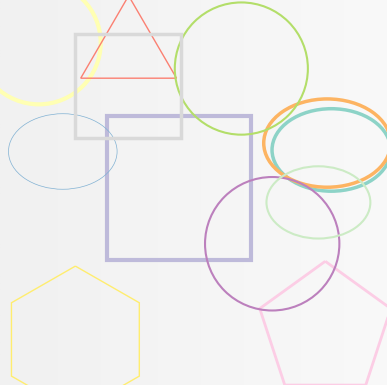[{"shape": "oval", "thickness": 2.5, "radius": 0.77, "center": [0.855, 0.611]}, {"shape": "circle", "thickness": 3, "radius": 0.8, "center": [0.1, 0.889]}, {"shape": "square", "thickness": 3, "radius": 0.93, "center": [0.462, 0.512]}, {"shape": "triangle", "thickness": 1, "radius": 0.71, "center": [0.332, 0.868]}, {"shape": "oval", "thickness": 0.5, "radius": 0.7, "center": [0.162, 0.607]}, {"shape": "oval", "thickness": 2.5, "radius": 0.82, "center": [0.844, 0.628]}, {"shape": "circle", "thickness": 1.5, "radius": 0.86, "center": [0.623, 0.822]}, {"shape": "pentagon", "thickness": 2, "radius": 0.89, "center": [0.839, 0.144]}, {"shape": "square", "thickness": 2.5, "radius": 0.68, "center": [0.33, 0.776]}, {"shape": "circle", "thickness": 1.5, "radius": 0.87, "center": [0.702, 0.367]}, {"shape": "oval", "thickness": 1.5, "radius": 0.67, "center": [0.822, 0.474]}, {"shape": "hexagon", "thickness": 1, "radius": 0.95, "center": [0.195, 0.118]}]